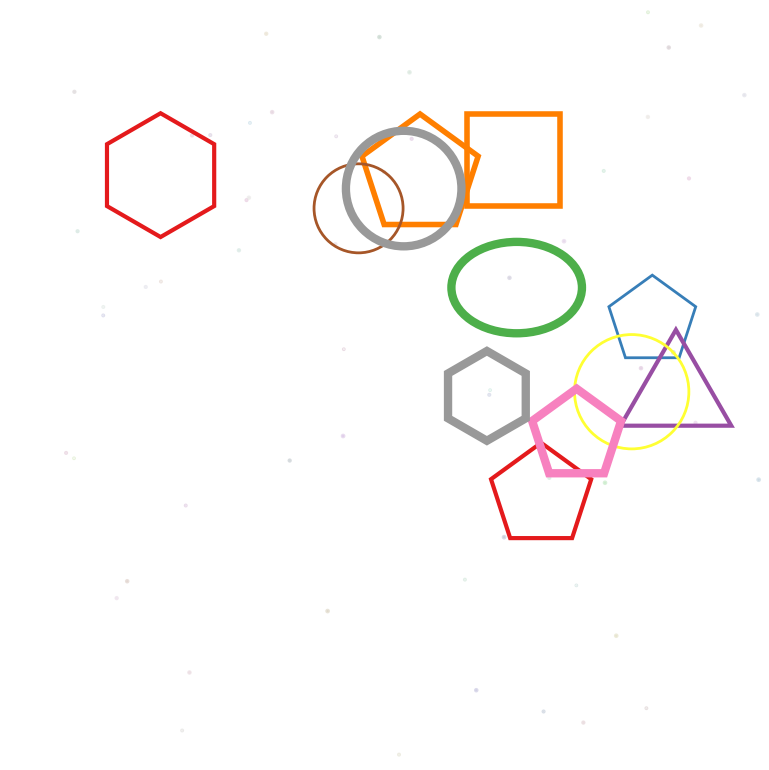[{"shape": "pentagon", "thickness": 1.5, "radius": 0.34, "center": [0.703, 0.357]}, {"shape": "hexagon", "thickness": 1.5, "radius": 0.4, "center": [0.209, 0.773]}, {"shape": "pentagon", "thickness": 1, "radius": 0.3, "center": [0.847, 0.583]}, {"shape": "oval", "thickness": 3, "radius": 0.42, "center": [0.671, 0.627]}, {"shape": "triangle", "thickness": 1.5, "radius": 0.42, "center": [0.878, 0.489]}, {"shape": "square", "thickness": 2, "radius": 0.3, "center": [0.667, 0.793]}, {"shape": "pentagon", "thickness": 2, "radius": 0.4, "center": [0.546, 0.773]}, {"shape": "circle", "thickness": 1, "radius": 0.37, "center": [0.82, 0.491]}, {"shape": "circle", "thickness": 1, "radius": 0.29, "center": [0.466, 0.729]}, {"shape": "pentagon", "thickness": 3, "radius": 0.3, "center": [0.749, 0.434]}, {"shape": "circle", "thickness": 3, "radius": 0.38, "center": [0.524, 0.755]}, {"shape": "hexagon", "thickness": 3, "radius": 0.29, "center": [0.632, 0.486]}]